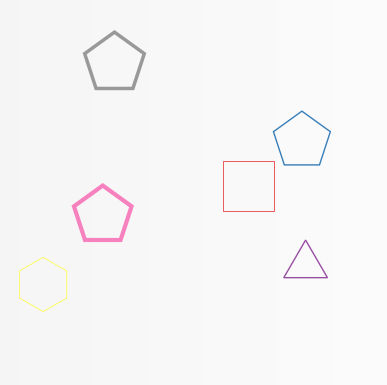[{"shape": "square", "thickness": 0.5, "radius": 0.33, "center": [0.641, 0.516]}, {"shape": "pentagon", "thickness": 1, "radius": 0.39, "center": [0.779, 0.634]}, {"shape": "triangle", "thickness": 1, "radius": 0.33, "center": [0.789, 0.311]}, {"shape": "hexagon", "thickness": 0.5, "radius": 0.35, "center": [0.111, 0.261]}, {"shape": "pentagon", "thickness": 3, "radius": 0.39, "center": [0.265, 0.44]}, {"shape": "pentagon", "thickness": 2.5, "radius": 0.4, "center": [0.295, 0.836]}]